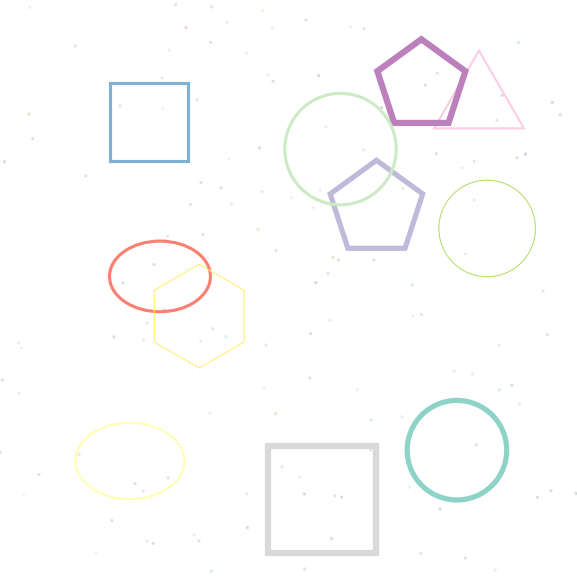[{"shape": "circle", "thickness": 2.5, "radius": 0.43, "center": [0.791, 0.22]}, {"shape": "oval", "thickness": 1, "radius": 0.47, "center": [0.225, 0.201]}, {"shape": "pentagon", "thickness": 2.5, "radius": 0.42, "center": [0.652, 0.637]}, {"shape": "oval", "thickness": 1.5, "radius": 0.44, "center": [0.277, 0.521]}, {"shape": "square", "thickness": 1.5, "radius": 0.34, "center": [0.258, 0.788]}, {"shape": "circle", "thickness": 0.5, "radius": 0.42, "center": [0.844, 0.604]}, {"shape": "triangle", "thickness": 1, "radius": 0.45, "center": [0.829, 0.822]}, {"shape": "square", "thickness": 3, "radius": 0.46, "center": [0.558, 0.134]}, {"shape": "pentagon", "thickness": 3, "radius": 0.4, "center": [0.73, 0.851]}, {"shape": "circle", "thickness": 1.5, "radius": 0.48, "center": [0.59, 0.741]}, {"shape": "hexagon", "thickness": 0.5, "radius": 0.45, "center": [0.345, 0.452]}]